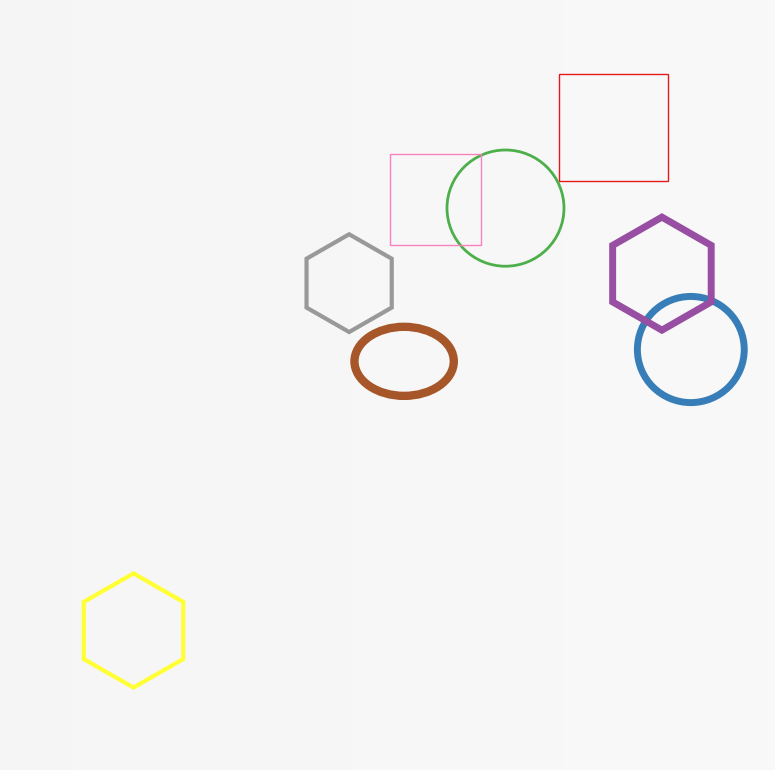[{"shape": "square", "thickness": 0.5, "radius": 0.35, "center": [0.792, 0.835]}, {"shape": "circle", "thickness": 2.5, "radius": 0.34, "center": [0.891, 0.546]}, {"shape": "circle", "thickness": 1, "radius": 0.38, "center": [0.652, 0.73]}, {"shape": "hexagon", "thickness": 2.5, "radius": 0.37, "center": [0.854, 0.645]}, {"shape": "hexagon", "thickness": 1.5, "radius": 0.37, "center": [0.172, 0.181]}, {"shape": "oval", "thickness": 3, "radius": 0.32, "center": [0.521, 0.531]}, {"shape": "square", "thickness": 0.5, "radius": 0.3, "center": [0.562, 0.741]}, {"shape": "hexagon", "thickness": 1.5, "radius": 0.32, "center": [0.451, 0.632]}]